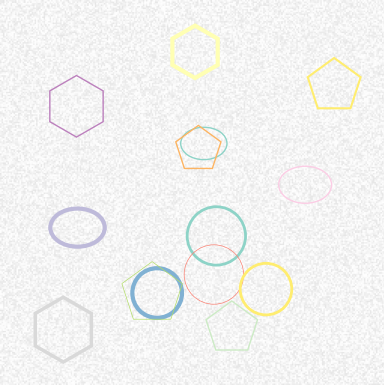[{"shape": "oval", "thickness": 1, "radius": 0.3, "center": [0.529, 0.627]}, {"shape": "circle", "thickness": 2, "radius": 0.38, "center": [0.562, 0.387]}, {"shape": "hexagon", "thickness": 3, "radius": 0.34, "center": [0.507, 0.865]}, {"shape": "oval", "thickness": 3, "radius": 0.35, "center": [0.201, 0.409]}, {"shape": "circle", "thickness": 0.5, "radius": 0.39, "center": [0.556, 0.287]}, {"shape": "circle", "thickness": 3, "radius": 0.32, "center": [0.408, 0.239]}, {"shape": "pentagon", "thickness": 1, "radius": 0.31, "center": [0.515, 0.612]}, {"shape": "pentagon", "thickness": 0.5, "radius": 0.41, "center": [0.395, 0.238]}, {"shape": "oval", "thickness": 1, "radius": 0.34, "center": [0.793, 0.52]}, {"shape": "hexagon", "thickness": 2.5, "radius": 0.42, "center": [0.164, 0.144]}, {"shape": "hexagon", "thickness": 1, "radius": 0.4, "center": [0.199, 0.724]}, {"shape": "pentagon", "thickness": 1, "radius": 0.35, "center": [0.602, 0.148]}, {"shape": "pentagon", "thickness": 1.5, "radius": 0.36, "center": [0.868, 0.777]}, {"shape": "circle", "thickness": 2, "radius": 0.33, "center": [0.691, 0.249]}]